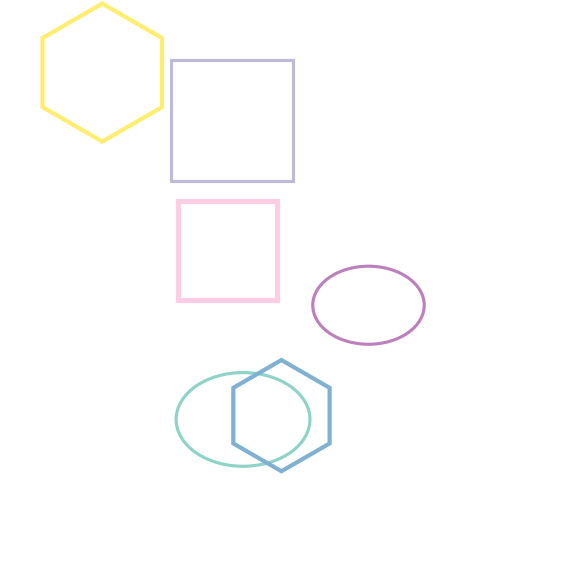[{"shape": "oval", "thickness": 1.5, "radius": 0.58, "center": [0.421, 0.273]}, {"shape": "square", "thickness": 1.5, "radius": 0.53, "center": [0.402, 0.79]}, {"shape": "hexagon", "thickness": 2, "radius": 0.48, "center": [0.487, 0.279]}, {"shape": "square", "thickness": 2.5, "radius": 0.43, "center": [0.394, 0.565]}, {"shape": "oval", "thickness": 1.5, "radius": 0.48, "center": [0.638, 0.471]}, {"shape": "hexagon", "thickness": 2, "radius": 0.6, "center": [0.177, 0.873]}]